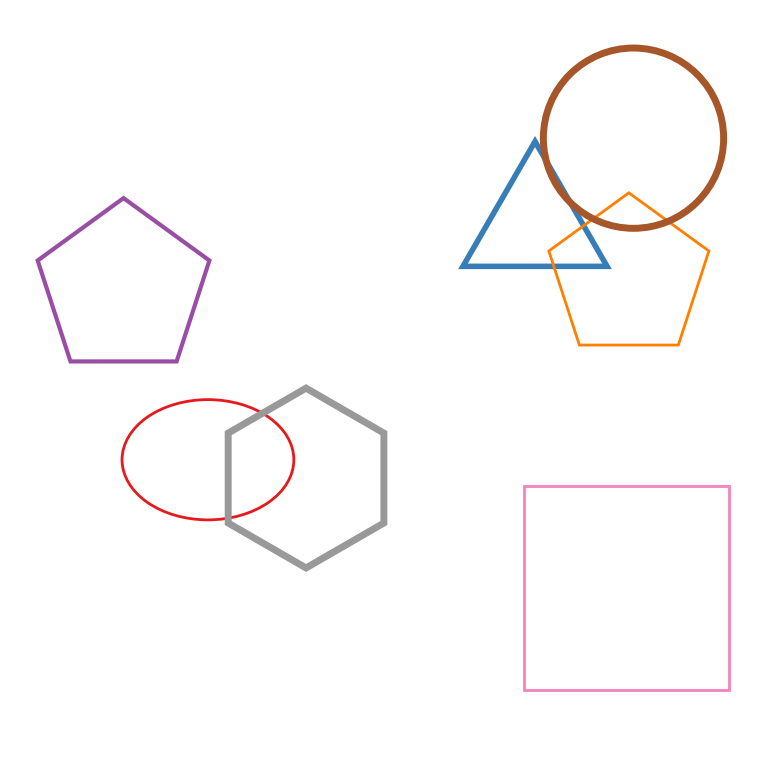[{"shape": "oval", "thickness": 1, "radius": 0.56, "center": [0.27, 0.403]}, {"shape": "triangle", "thickness": 2, "radius": 0.54, "center": [0.695, 0.708]}, {"shape": "pentagon", "thickness": 1.5, "radius": 0.59, "center": [0.16, 0.625]}, {"shape": "pentagon", "thickness": 1, "radius": 0.55, "center": [0.817, 0.64]}, {"shape": "circle", "thickness": 2.5, "radius": 0.59, "center": [0.823, 0.821]}, {"shape": "square", "thickness": 1, "radius": 0.66, "center": [0.814, 0.236]}, {"shape": "hexagon", "thickness": 2.5, "radius": 0.58, "center": [0.397, 0.379]}]